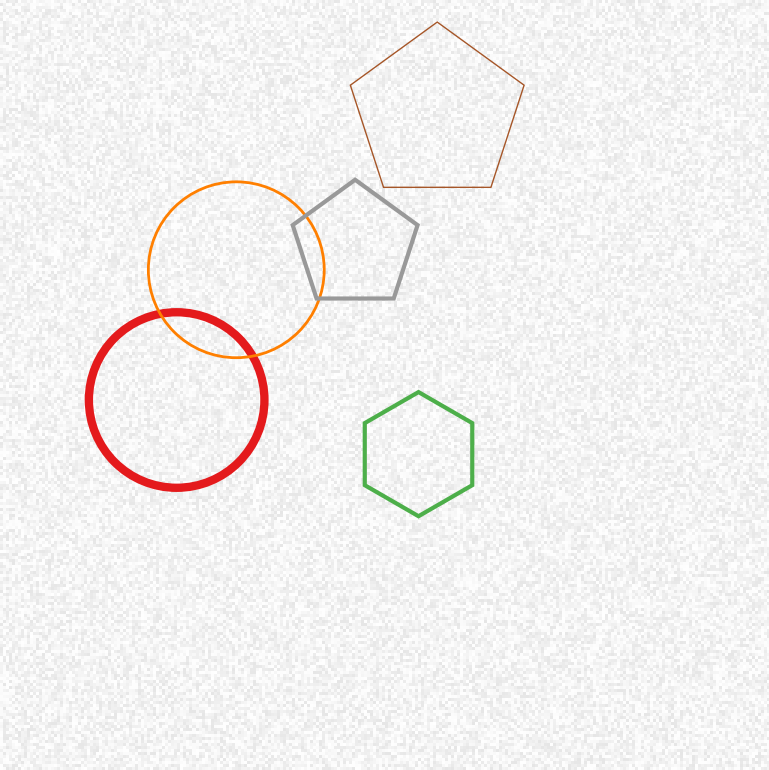[{"shape": "circle", "thickness": 3, "radius": 0.57, "center": [0.229, 0.48]}, {"shape": "hexagon", "thickness": 1.5, "radius": 0.4, "center": [0.544, 0.41]}, {"shape": "circle", "thickness": 1, "radius": 0.57, "center": [0.307, 0.65]}, {"shape": "pentagon", "thickness": 0.5, "radius": 0.59, "center": [0.568, 0.853]}, {"shape": "pentagon", "thickness": 1.5, "radius": 0.43, "center": [0.461, 0.681]}]